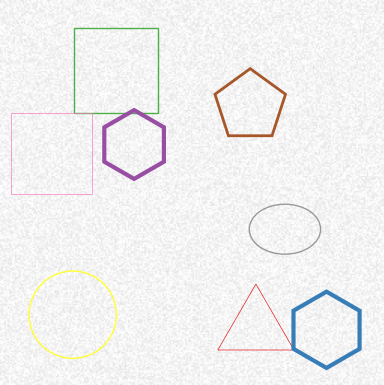[{"shape": "triangle", "thickness": 0.5, "radius": 0.57, "center": [0.665, 0.148]}, {"shape": "hexagon", "thickness": 3, "radius": 0.5, "center": [0.848, 0.143]}, {"shape": "square", "thickness": 1, "radius": 0.55, "center": [0.302, 0.818]}, {"shape": "hexagon", "thickness": 3, "radius": 0.45, "center": [0.348, 0.625]}, {"shape": "circle", "thickness": 1, "radius": 0.57, "center": [0.189, 0.183]}, {"shape": "pentagon", "thickness": 2, "radius": 0.48, "center": [0.65, 0.725]}, {"shape": "square", "thickness": 0.5, "radius": 0.53, "center": [0.133, 0.601]}, {"shape": "oval", "thickness": 1, "radius": 0.46, "center": [0.74, 0.405]}]